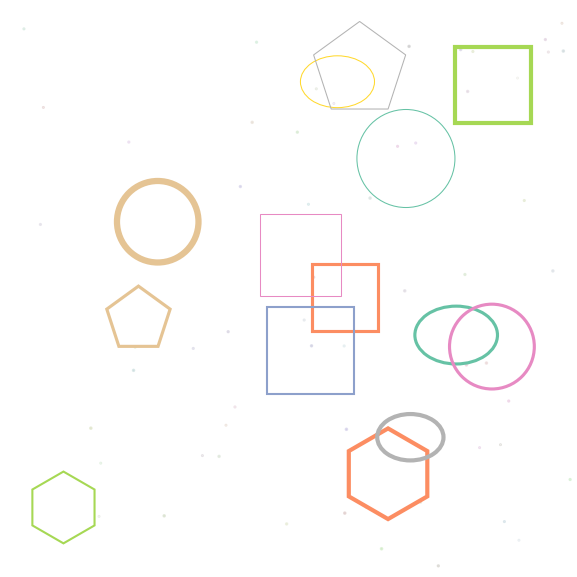[{"shape": "oval", "thickness": 1.5, "radius": 0.36, "center": [0.79, 0.419]}, {"shape": "circle", "thickness": 0.5, "radius": 0.42, "center": [0.703, 0.725]}, {"shape": "hexagon", "thickness": 2, "radius": 0.39, "center": [0.672, 0.179]}, {"shape": "square", "thickness": 1.5, "radius": 0.29, "center": [0.598, 0.484]}, {"shape": "square", "thickness": 1, "radius": 0.38, "center": [0.537, 0.392]}, {"shape": "square", "thickness": 0.5, "radius": 0.35, "center": [0.52, 0.558]}, {"shape": "circle", "thickness": 1.5, "radius": 0.37, "center": [0.852, 0.399]}, {"shape": "square", "thickness": 2, "radius": 0.33, "center": [0.853, 0.852]}, {"shape": "hexagon", "thickness": 1, "radius": 0.31, "center": [0.11, 0.12]}, {"shape": "oval", "thickness": 0.5, "radius": 0.32, "center": [0.584, 0.858]}, {"shape": "pentagon", "thickness": 1.5, "radius": 0.29, "center": [0.24, 0.446]}, {"shape": "circle", "thickness": 3, "radius": 0.35, "center": [0.273, 0.615]}, {"shape": "pentagon", "thickness": 0.5, "radius": 0.42, "center": [0.623, 0.878]}, {"shape": "oval", "thickness": 2, "radius": 0.29, "center": [0.711, 0.242]}]